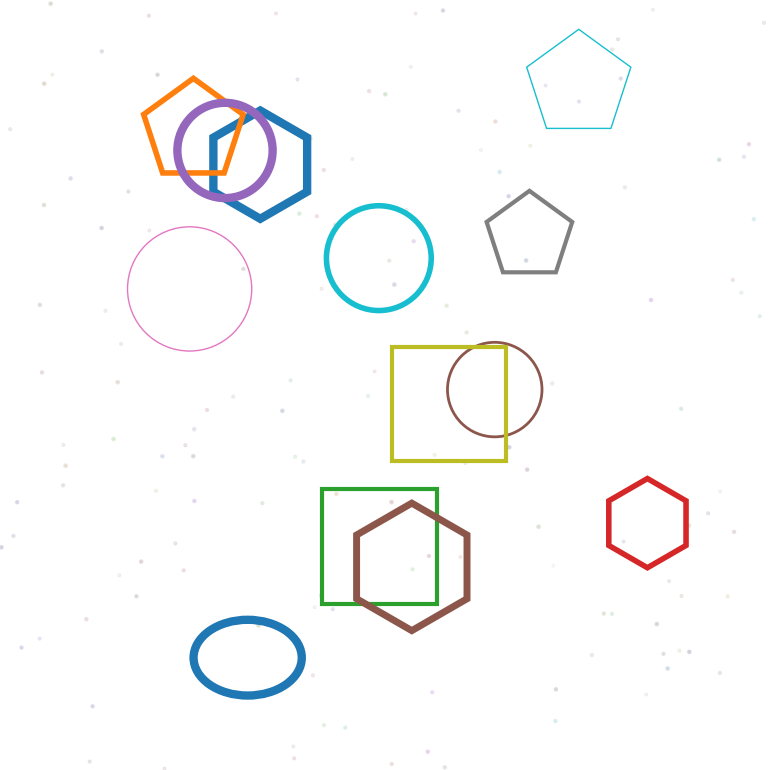[{"shape": "hexagon", "thickness": 3, "radius": 0.35, "center": [0.338, 0.786]}, {"shape": "oval", "thickness": 3, "radius": 0.35, "center": [0.322, 0.146]}, {"shape": "pentagon", "thickness": 2, "radius": 0.34, "center": [0.251, 0.83]}, {"shape": "square", "thickness": 1.5, "radius": 0.37, "center": [0.493, 0.29]}, {"shape": "hexagon", "thickness": 2, "radius": 0.29, "center": [0.841, 0.321]}, {"shape": "circle", "thickness": 3, "radius": 0.31, "center": [0.292, 0.805]}, {"shape": "circle", "thickness": 1, "radius": 0.31, "center": [0.643, 0.494]}, {"shape": "hexagon", "thickness": 2.5, "radius": 0.41, "center": [0.535, 0.264]}, {"shape": "circle", "thickness": 0.5, "radius": 0.4, "center": [0.246, 0.625]}, {"shape": "pentagon", "thickness": 1.5, "radius": 0.29, "center": [0.688, 0.694]}, {"shape": "square", "thickness": 1.5, "radius": 0.37, "center": [0.584, 0.475]}, {"shape": "pentagon", "thickness": 0.5, "radius": 0.36, "center": [0.752, 0.891]}, {"shape": "circle", "thickness": 2, "radius": 0.34, "center": [0.492, 0.665]}]